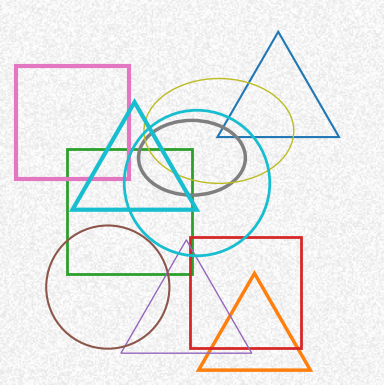[{"shape": "triangle", "thickness": 1.5, "radius": 0.91, "center": [0.723, 0.735]}, {"shape": "triangle", "thickness": 2.5, "radius": 0.84, "center": [0.661, 0.122]}, {"shape": "square", "thickness": 2, "radius": 0.81, "center": [0.336, 0.45]}, {"shape": "square", "thickness": 2, "radius": 0.72, "center": [0.638, 0.24]}, {"shape": "triangle", "thickness": 1, "radius": 0.98, "center": [0.484, 0.181]}, {"shape": "circle", "thickness": 1.5, "radius": 0.8, "center": [0.28, 0.254]}, {"shape": "square", "thickness": 3, "radius": 0.74, "center": [0.188, 0.682]}, {"shape": "oval", "thickness": 2.5, "radius": 0.69, "center": [0.499, 0.59]}, {"shape": "oval", "thickness": 1, "radius": 0.97, "center": [0.569, 0.66]}, {"shape": "circle", "thickness": 2, "radius": 0.95, "center": [0.512, 0.525]}, {"shape": "triangle", "thickness": 3, "radius": 0.93, "center": [0.349, 0.548]}]